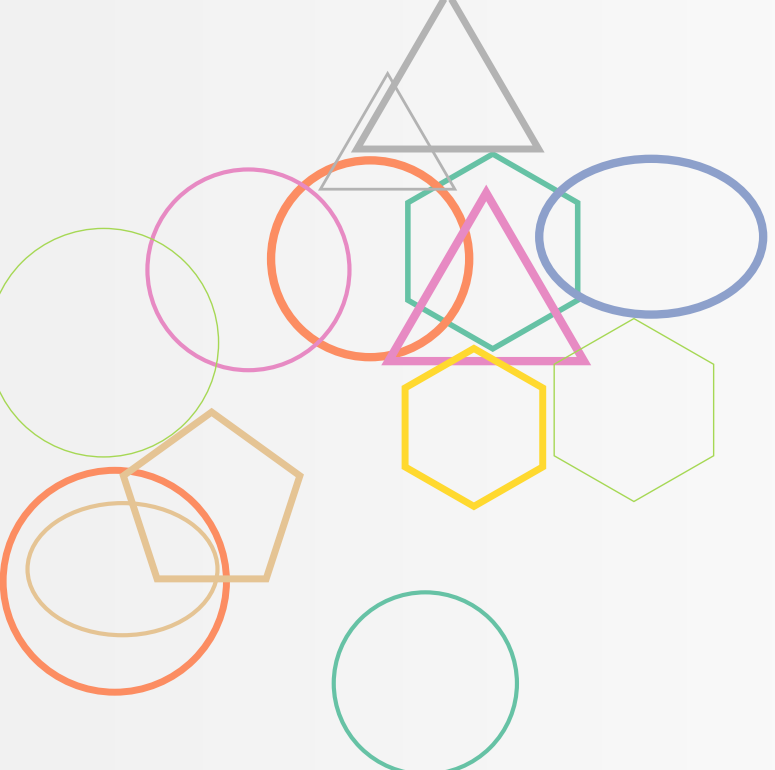[{"shape": "circle", "thickness": 1.5, "radius": 0.59, "center": [0.549, 0.113]}, {"shape": "hexagon", "thickness": 2, "radius": 0.63, "center": [0.636, 0.673]}, {"shape": "circle", "thickness": 3, "radius": 0.64, "center": [0.478, 0.664]}, {"shape": "circle", "thickness": 2.5, "radius": 0.72, "center": [0.148, 0.245]}, {"shape": "oval", "thickness": 3, "radius": 0.72, "center": [0.84, 0.693]}, {"shape": "triangle", "thickness": 3, "radius": 0.73, "center": [0.627, 0.604]}, {"shape": "circle", "thickness": 1.5, "radius": 0.65, "center": [0.321, 0.65]}, {"shape": "circle", "thickness": 0.5, "radius": 0.74, "center": [0.134, 0.555]}, {"shape": "hexagon", "thickness": 0.5, "radius": 0.59, "center": [0.818, 0.467]}, {"shape": "hexagon", "thickness": 2.5, "radius": 0.51, "center": [0.611, 0.445]}, {"shape": "pentagon", "thickness": 2.5, "radius": 0.6, "center": [0.273, 0.345]}, {"shape": "oval", "thickness": 1.5, "radius": 0.61, "center": [0.158, 0.261]}, {"shape": "triangle", "thickness": 1, "radius": 0.5, "center": [0.5, 0.804]}, {"shape": "triangle", "thickness": 2.5, "radius": 0.68, "center": [0.578, 0.874]}]